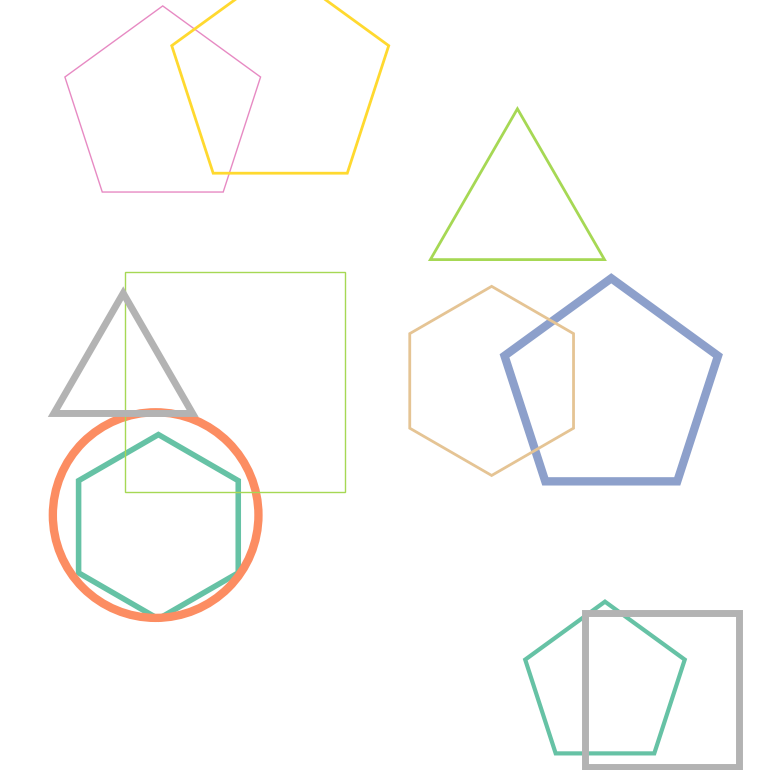[{"shape": "pentagon", "thickness": 1.5, "radius": 0.54, "center": [0.786, 0.11]}, {"shape": "hexagon", "thickness": 2, "radius": 0.6, "center": [0.206, 0.316]}, {"shape": "circle", "thickness": 3, "radius": 0.67, "center": [0.202, 0.331]}, {"shape": "pentagon", "thickness": 3, "radius": 0.73, "center": [0.794, 0.493]}, {"shape": "pentagon", "thickness": 0.5, "radius": 0.67, "center": [0.211, 0.859]}, {"shape": "triangle", "thickness": 1, "radius": 0.65, "center": [0.672, 0.728]}, {"shape": "square", "thickness": 0.5, "radius": 0.71, "center": [0.306, 0.503]}, {"shape": "pentagon", "thickness": 1, "radius": 0.74, "center": [0.364, 0.895]}, {"shape": "hexagon", "thickness": 1, "radius": 0.61, "center": [0.638, 0.505]}, {"shape": "square", "thickness": 2.5, "radius": 0.5, "center": [0.86, 0.104]}, {"shape": "triangle", "thickness": 2.5, "radius": 0.52, "center": [0.16, 0.515]}]